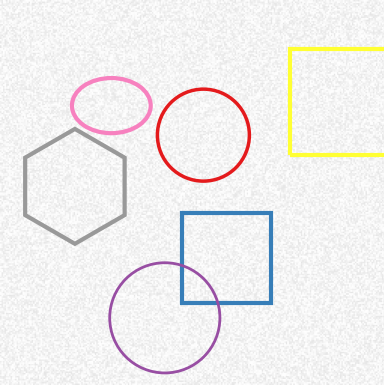[{"shape": "circle", "thickness": 2.5, "radius": 0.6, "center": [0.528, 0.649]}, {"shape": "square", "thickness": 3, "radius": 0.58, "center": [0.588, 0.329]}, {"shape": "circle", "thickness": 2, "radius": 0.72, "center": [0.428, 0.174]}, {"shape": "square", "thickness": 3, "radius": 0.69, "center": [0.89, 0.735]}, {"shape": "oval", "thickness": 3, "radius": 0.51, "center": [0.289, 0.726]}, {"shape": "hexagon", "thickness": 3, "radius": 0.75, "center": [0.195, 0.516]}]